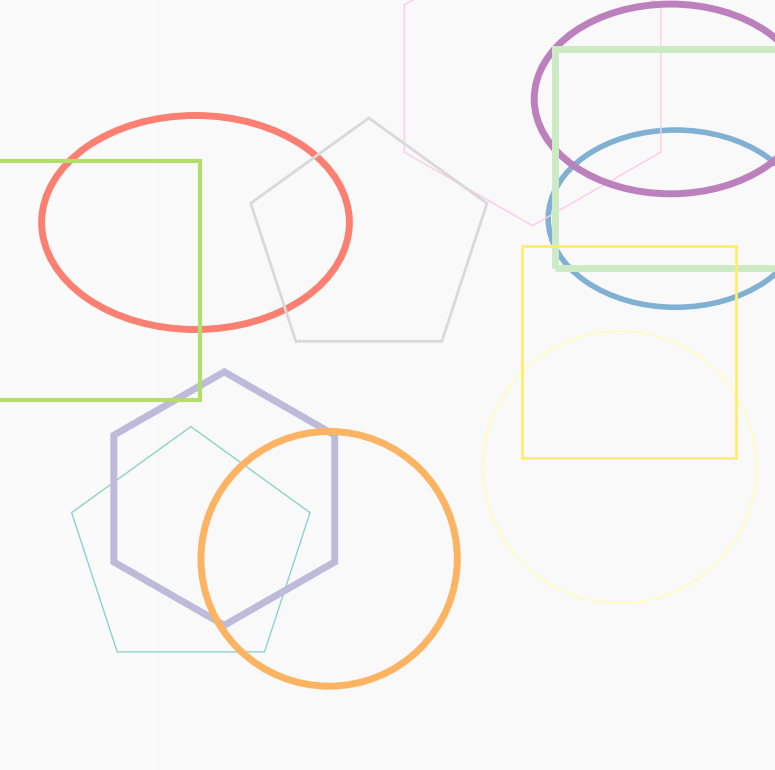[{"shape": "pentagon", "thickness": 0.5, "radius": 0.81, "center": [0.246, 0.284]}, {"shape": "circle", "thickness": 0.5, "radius": 0.88, "center": [0.8, 0.393]}, {"shape": "hexagon", "thickness": 2.5, "radius": 0.82, "center": [0.289, 0.353]}, {"shape": "oval", "thickness": 2.5, "radius": 0.99, "center": [0.252, 0.711]}, {"shape": "oval", "thickness": 2, "radius": 0.82, "center": [0.872, 0.716]}, {"shape": "circle", "thickness": 2.5, "radius": 0.83, "center": [0.425, 0.274]}, {"shape": "square", "thickness": 1.5, "radius": 0.78, "center": [0.102, 0.635]}, {"shape": "hexagon", "thickness": 0.5, "radius": 0.96, "center": [0.687, 0.898]}, {"shape": "pentagon", "thickness": 1, "radius": 0.8, "center": [0.476, 0.686]}, {"shape": "oval", "thickness": 2.5, "radius": 0.88, "center": [0.865, 0.872]}, {"shape": "square", "thickness": 2.5, "radius": 0.71, "center": [0.859, 0.794]}, {"shape": "square", "thickness": 1, "radius": 0.69, "center": [0.811, 0.543]}]